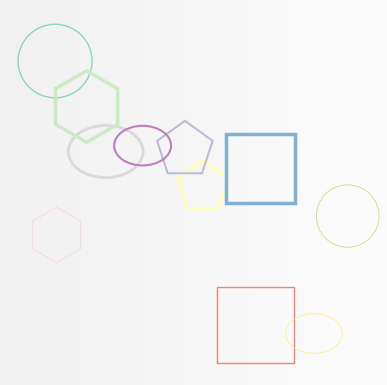[{"shape": "circle", "thickness": 1, "radius": 0.48, "center": [0.142, 0.841]}, {"shape": "pentagon", "thickness": 2, "radius": 0.34, "center": [0.524, 0.514]}, {"shape": "pentagon", "thickness": 1.5, "radius": 0.38, "center": [0.477, 0.611]}, {"shape": "square", "thickness": 1, "radius": 0.49, "center": [0.659, 0.156]}, {"shape": "square", "thickness": 2.5, "radius": 0.45, "center": [0.672, 0.562]}, {"shape": "circle", "thickness": 0.5, "radius": 0.41, "center": [0.897, 0.439]}, {"shape": "hexagon", "thickness": 0.5, "radius": 0.36, "center": [0.146, 0.39]}, {"shape": "oval", "thickness": 2, "radius": 0.48, "center": [0.273, 0.606]}, {"shape": "oval", "thickness": 1.5, "radius": 0.37, "center": [0.368, 0.622]}, {"shape": "hexagon", "thickness": 2.5, "radius": 0.46, "center": [0.223, 0.723]}, {"shape": "oval", "thickness": 0.5, "radius": 0.37, "center": [0.81, 0.134]}]